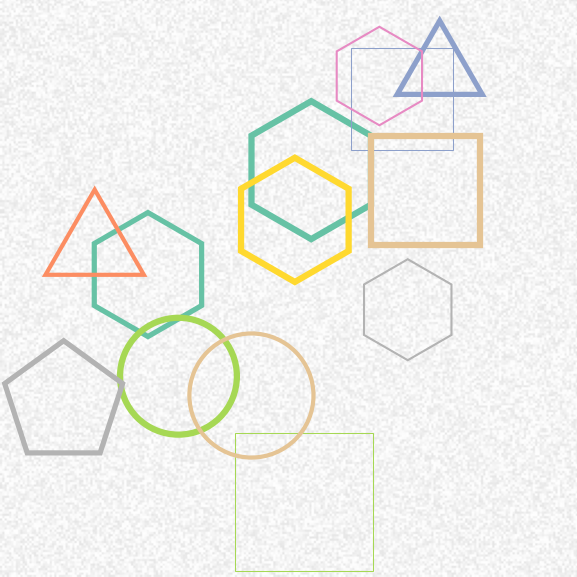[{"shape": "hexagon", "thickness": 2.5, "radius": 0.54, "center": [0.256, 0.524]}, {"shape": "hexagon", "thickness": 3, "radius": 0.6, "center": [0.539, 0.705]}, {"shape": "triangle", "thickness": 2, "radius": 0.49, "center": [0.164, 0.572]}, {"shape": "square", "thickness": 0.5, "radius": 0.44, "center": [0.697, 0.828]}, {"shape": "triangle", "thickness": 2.5, "radius": 0.42, "center": [0.761, 0.878]}, {"shape": "hexagon", "thickness": 1, "radius": 0.43, "center": [0.657, 0.868]}, {"shape": "square", "thickness": 0.5, "radius": 0.6, "center": [0.527, 0.13]}, {"shape": "circle", "thickness": 3, "radius": 0.51, "center": [0.309, 0.348]}, {"shape": "hexagon", "thickness": 3, "radius": 0.54, "center": [0.511, 0.618]}, {"shape": "square", "thickness": 3, "radius": 0.47, "center": [0.737, 0.67]}, {"shape": "circle", "thickness": 2, "radius": 0.54, "center": [0.435, 0.314]}, {"shape": "hexagon", "thickness": 1, "radius": 0.44, "center": [0.706, 0.463]}, {"shape": "pentagon", "thickness": 2.5, "radius": 0.54, "center": [0.11, 0.302]}]